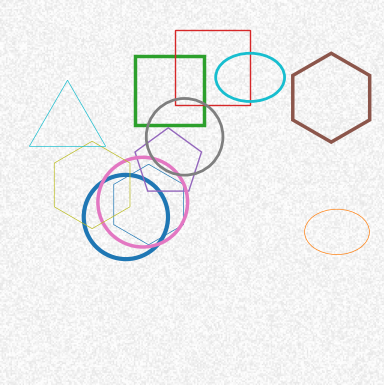[{"shape": "hexagon", "thickness": 0.5, "radius": 0.52, "center": [0.386, 0.469]}, {"shape": "circle", "thickness": 3, "radius": 0.55, "center": [0.327, 0.436]}, {"shape": "oval", "thickness": 0.5, "radius": 0.42, "center": [0.875, 0.398]}, {"shape": "square", "thickness": 2.5, "radius": 0.45, "center": [0.441, 0.766]}, {"shape": "square", "thickness": 1, "radius": 0.49, "center": [0.551, 0.825]}, {"shape": "pentagon", "thickness": 1, "radius": 0.45, "center": [0.437, 0.577]}, {"shape": "hexagon", "thickness": 2.5, "radius": 0.58, "center": [0.86, 0.746]}, {"shape": "circle", "thickness": 2.5, "radius": 0.58, "center": [0.371, 0.475]}, {"shape": "circle", "thickness": 2, "radius": 0.5, "center": [0.479, 0.645]}, {"shape": "hexagon", "thickness": 0.5, "radius": 0.57, "center": [0.239, 0.52]}, {"shape": "triangle", "thickness": 0.5, "radius": 0.57, "center": [0.175, 0.677]}, {"shape": "oval", "thickness": 2, "radius": 0.45, "center": [0.65, 0.799]}]